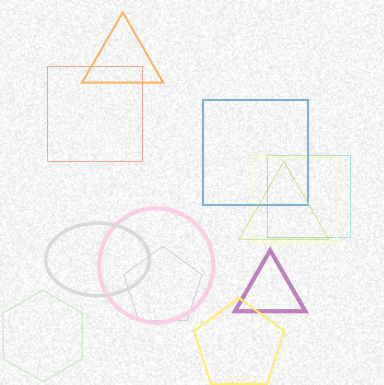[{"shape": "square", "thickness": 0.5, "radius": 0.53, "center": [0.801, 0.49]}, {"shape": "square", "thickness": 1, "radius": 0.56, "center": [0.765, 0.483]}, {"shape": "pentagon", "thickness": 0.5, "radius": 0.53, "center": [0.423, 0.254]}, {"shape": "square", "thickness": 0.5, "radius": 0.62, "center": [0.246, 0.705]}, {"shape": "square", "thickness": 1.5, "radius": 0.68, "center": [0.664, 0.604]}, {"shape": "triangle", "thickness": 1.5, "radius": 0.61, "center": [0.319, 0.846]}, {"shape": "triangle", "thickness": 0.5, "radius": 0.67, "center": [0.737, 0.446]}, {"shape": "circle", "thickness": 3, "radius": 0.74, "center": [0.406, 0.311]}, {"shape": "oval", "thickness": 2.5, "radius": 0.67, "center": [0.253, 0.326]}, {"shape": "triangle", "thickness": 3, "radius": 0.53, "center": [0.702, 0.244]}, {"shape": "hexagon", "thickness": 1, "radius": 0.59, "center": [0.111, 0.128]}, {"shape": "pentagon", "thickness": 1.5, "radius": 0.62, "center": [0.621, 0.102]}]